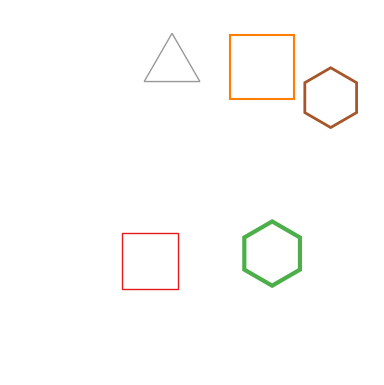[{"shape": "square", "thickness": 1, "radius": 0.36, "center": [0.389, 0.322]}, {"shape": "hexagon", "thickness": 3, "radius": 0.42, "center": [0.707, 0.341]}, {"shape": "square", "thickness": 1.5, "radius": 0.42, "center": [0.681, 0.825]}, {"shape": "hexagon", "thickness": 2, "radius": 0.39, "center": [0.859, 0.746]}, {"shape": "triangle", "thickness": 1, "radius": 0.42, "center": [0.447, 0.83]}]